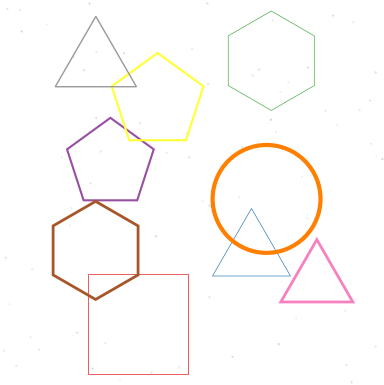[{"shape": "square", "thickness": 0.5, "radius": 0.65, "center": [0.358, 0.159]}, {"shape": "triangle", "thickness": 0.5, "radius": 0.58, "center": [0.653, 0.342]}, {"shape": "hexagon", "thickness": 0.5, "radius": 0.65, "center": [0.705, 0.842]}, {"shape": "pentagon", "thickness": 1.5, "radius": 0.59, "center": [0.287, 0.576]}, {"shape": "circle", "thickness": 3, "radius": 0.7, "center": [0.692, 0.483]}, {"shape": "pentagon", "thickness": 1.5, "radius": 0.63, "center": [0.409, 0.737]}, {"shape": "hexagon", "thickness": 2, "radius": 0.64, "center": [0.248, 0.35]}, {"shape": "triangle", "thickness": 2, "radius": 0.54, "center": [0.823, 0.27]}, {"shape": "triangle", "thickness": 1, "radius": 0.61, "center": [0.249, 0.836]}]